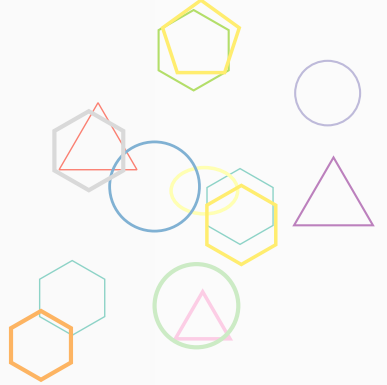[{"shape": "hexagon", "thickness": 1, "radius": 0.49, "center": [0.619, 0.464]}, {"shape": "hexagon", "thickness": 1, "radius": 0.48, "center": [0.186, 0.226]}, {"shape": "oval", "thickness": 2.5, "radius": 0.43, "center": [0.527, 0.505]}, {"shape": "circle", "thickness": 1.5, "radius": 0.42, "center": [0.846, 0.758]}, {"shape": "triangle", "thickness": 1, "radius": 0.58, "center": [0.253, 0.617]}, {"shape": "circle", "thickness": 2, "radius": 0.58, "center": [0.399, 0.516]}, {"shape": "hexagon", "thickness": 3, "radius": 0.45, "center": [0.106, 0.103]}, {"shape": "hexagon", "thickness": 1.5, "radius": 0.52, "center": [0.5, 0.87]}, {"shape": "triangle", "thickness": 2.5, "radius": 0.41, "center": [0.523, 0.161]}, {"shape": "hexagon", "thickness": 3, "radius": 0.51, "center": [0.229, 0.609]}, {"shape": "triangle", "thickness": 1.5, "radius": 0.59, "center": [0.861, 0.474]}, {"shape": "circle", "thickness": 3, "radius": 0.54, "center": [0.507, 0.206]}, {"shape": "hexagon", "thickness": 2.5, "radius": 0.51, "center": [0.623, 0.416]}, {"shape": "pentagon", "thickness": 2.5, "radius": 0.52, "center": [0.519, 0.896]}]